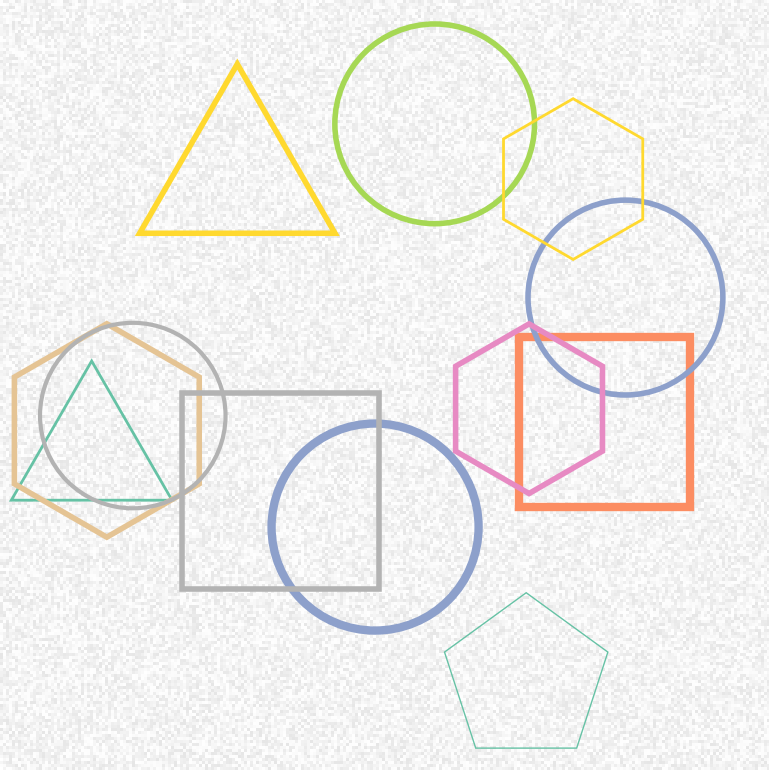[{"shape": "pentagon", "thickness": 0.5, "radius": 0.56, "center": [0.683, 0.119]}, {"shape": "triangle", "thickness": 1, "radius": 0.6, "center": [0.119, 0.411]}, {"shape": "square", "thickness": 3, "radius": 0.55, "center": [0.785, 0.452]}, {"shape": "circle", "thickness": 2, "radius": 0.63, "center": [0.812, 0.614]}, {"shape": "circle", "thickness": 3, "radius": 0.67, "center": [0.487, 0.316]}, {"shape": "hexagon", "thickness": 2, "radius": 0.55, "center": [0.687, 0.469]}, {"shape": "circle", "thickness": 2, "radius": 0.65, "center": [0.565, 0.839]}, {"shape": "hexagon", "thickness": 1, "radius": 0.52, "center": [0.744, 0.767]}, {"shape": "triangle", "thickness": 2, "radius": 0.73, "center": [0.308, 0.77]}, {"shape": "hexagon", "thickness": 2, "radius": 0.69, "center": [0.139, 0.441]}, {"shape": "square", "thickness": 2, "radius": 0.64, "center": [0.364, 0.363]}, {"shape": "circle", "thickness": 1.5, "radius": 0.6, "center": [0.172, 0.46]}]